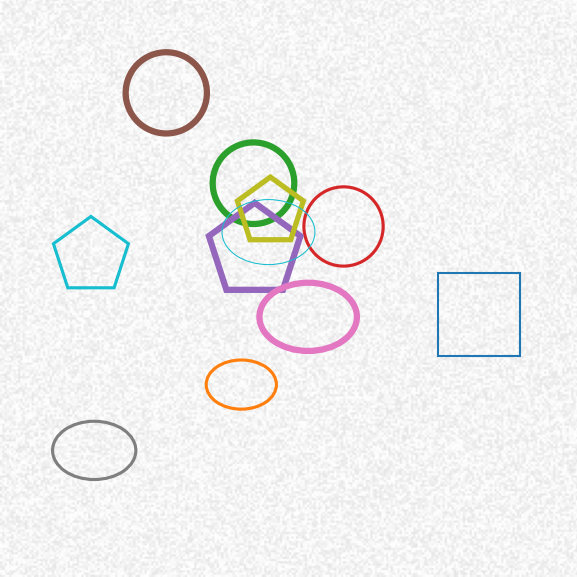[{"shape": "square", "thickness": 1, "radius": 0.36, "center": [0.83, 0.455]}, {"shape": "oval", "thickness": 1.5, "radius": 0.3, "center": [0.418, 0.333]}, {"shape": "circle", "thickness": 3, "radius": 0.35, "center": [0.439, 0.682]}, {"shape": "circle", "thickness": 1.5, "radius": 0.34, "center": [0.595, 0.607]}, {"shape": "pentagon", "thickness": 3, "radius": 0.42, "center": [0.441, 0.565]}, {"shape": "circle", "thickness": 3, "radius": 0.35, "center": [0.288, 0.838]}, {"shape": "oval", "thickness": 3, "radius": 0.42, "center": [0.534, 0.451]}, {"shape": "oval", "thickness": 1.5, "radius": 0.36, "center": [0.163, 0.219]}, {"shape": "pentagon", "thickness": 2.5, "radius": 0.3, "center": [0.468, 0.633]}, {"shape": "oval", "thickness": 0.5, "radius": 0.4, "center": [0.465, 0.597]}, {"shape": "pentagon", "thickness": 1.5, "radius": 0.34, "center": [0.157, 0.556]}]